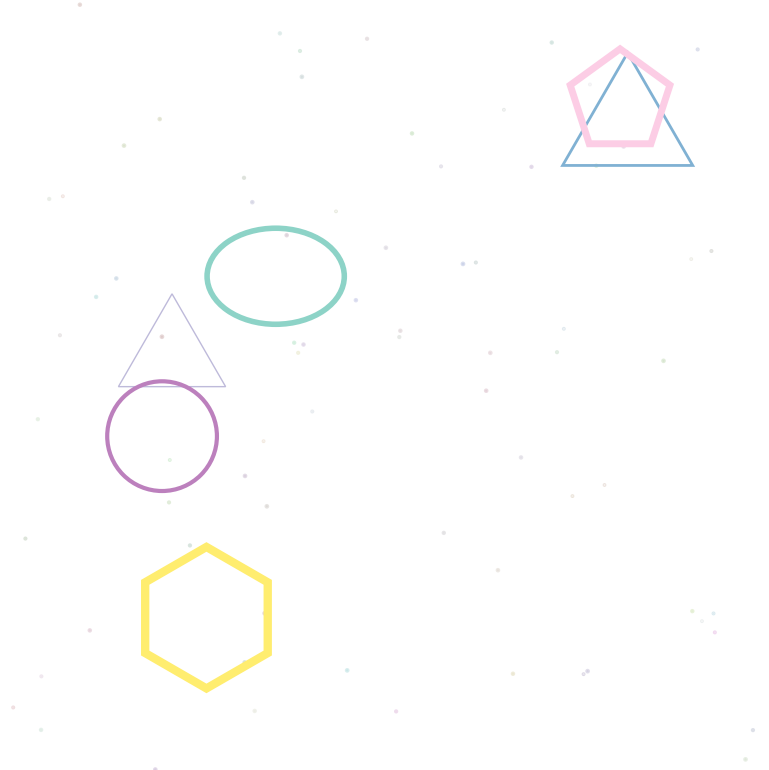[{"shape": "oval", "thickness": 2, "radius": 0.45, "center": [0.358, 0.641]}, {"shape": "triangle", "thickness": 0.5, "radius": 0.4, "center": [0.223, 0.538]}, {"shape": "triangle", "thickness": 1, "radius": 0.49, "center": [0.815, 0.834]}, {"shape": "pentagon", "thickness": 2.5, "radius": 0.34, "center": [0.805, 0.868]}, {"shape": "circle", "thickness": 1.5, "radius": 0.36, "center": [0.21, 0.434]}, {"shape": "hexagon", "thickness": 3, "radius": 0.46, "center": [0.268, 0.198]}]